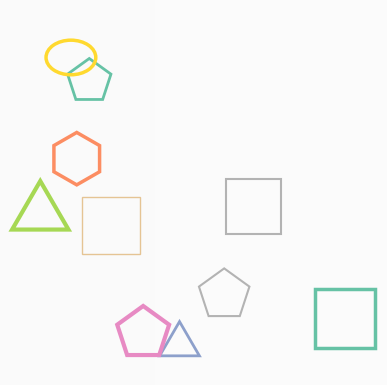[{"shape": "pentagon", "thickness": 2, "radius": 0.29, "center": [0.23, 0.789]}, {"shape": "square", "thickness": 2.5, "radius": 0.38, "center": [0.891, 0.173]}, {"shape": "hexagon", "thickness": 2.5, "radius": 0.34, "center": [0.198, 0.588]}, {"shape": "triangle", "thickness": 2, "radius": 0.3, "center": [0.463, 0.105]}, {"shape": "pentagon", "thickness": 3, "radius": 0.35, "center": [0.369, 0.135]}, {"shape": "triangle", "thickness": 3, "radius": 0.42, "center": [0.104, 0.446]}, {"shape": "oval", "thickness": 2.5, "radius": 0.32, "center": [0.183, 0.851]}, {"shape": "square", "thickness": 1, "radius": 0.37, "center": [0.286, 0.413]}, {"shape": "pentagon", "thickness": 1.5, "radius": 0.34, "center": [0.579, 0.234]}, {"shape": "square", "thickness": 1.5, "radius": 0.36, "center": [0.654, 0.463]}]